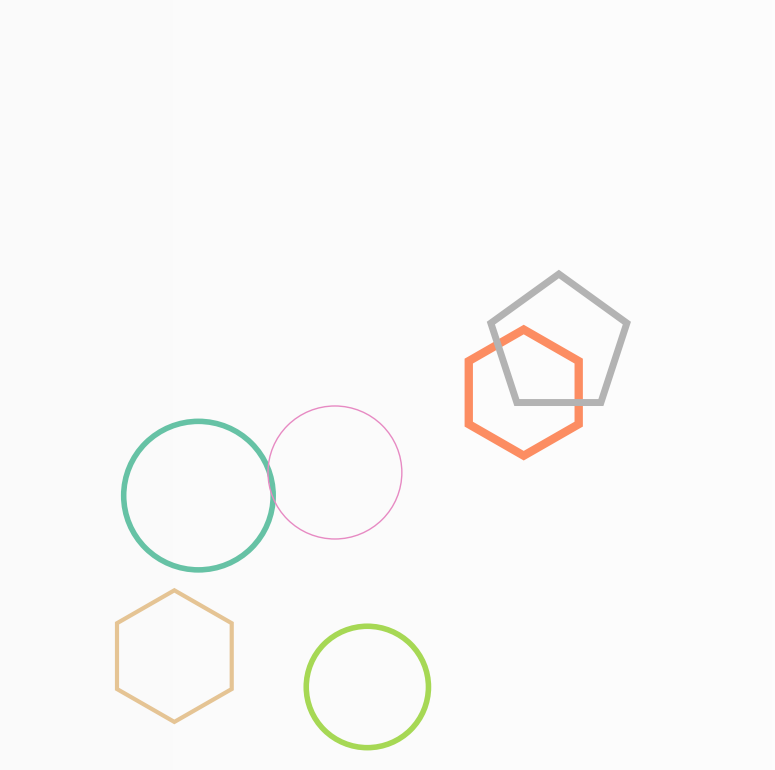[{"shape": "circle", "thickness": 2, "radius": 0.48, "center": [0.256, 0.356]}, {"shape": "hexagon", "thickness": 3, "radius": 0.41, "center": [0.676, 0.49]}, {"shape": "circle", "thickness": 0.5, "radius": 0.43, "center": [0.432, 0.386]}, {"shape": "circle", "thickness": 2, "radius": 0.39, "center": [0.474, 0.108]}, {"shape": "hexagon", "thickness": 1.5, "radius": 0.43, "center": [0.225, 0.148]}, {"shape": "pentagon", "thickness": 2.5, "radius": 0.46, "center": [0.721, 0.552]}]